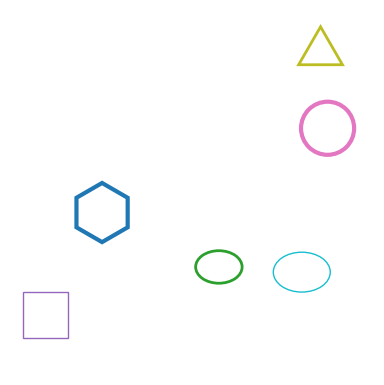[{"shape": "hexagon", "thickness": 3, "radius": 0.38, "center": [0.265, 0.448]}, {"shape": "oval", "thickness": 2, "radius": 0.3, "center": [0.569, 0.307]}, {"shape": "square", "thickness": 1, "radius": 0.29, "center": [0.119, 0.182]}, {"shape": "circle", "thickness": 3, "radius": 0.34, "center": [0.851, 0.667]}, {"shape": "triangle", "thickness": 2, "radius": 0.33, "center": [0.833, 0.865]}, {"shape": "oval", "thickness": 1, "radius": 0.37, "center": [0.784, 0.293]}]